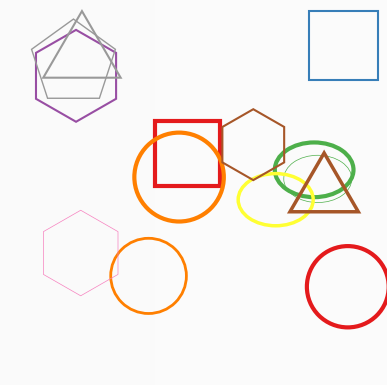[{"shape": "square", "thickness": 3, "radius": 0.42, "center": [0.484, 0.601]}, {"shape": "circle", "thickness": 3, "radius": 0.53, "center": [0.898, 0.255]}, {"shape": "square", "thickness": 1.5, "radius": 0.44, "center": [0.886, 0.882]}, {"shape": "oval", "thickness": 0.5, "radius": 0.44, "center": [0.82, 0.535]}, {"shape": "oval", "thickness": 3, "radius": 0.51, "center": [0.811, 0.559]}, {"shape": "hexagon", "thickness": 1.5, "radius": 0.6, "center": [0.196, 0.803]}, {"shape": "circle", "thickness": 2, "radius": 0.49, "center": [0.383, 0.283]}, {"shape": "circle", "thickness": 3, "radius": 0.58, "center": [0.462, 0.54]}, {"shape": "oval", "thickness": 2.5, "radius": 0.48, "center": [0.711, 0.481]}, {"shape": "triangle", "thickness": 2.5, "radius": 0.51, "center": [0.836, 0.501]}, {"shape": "hexagon", "thickness": 1.5, "radius": 0.46, "center": [0.654, 0.624]}, {"shape": "hexagon", "thickness": 0.5, "radius": 0.56, "center": [0.208, 0.343]}, {"shape": "triangle", "thickness": 1.5, "radius": 0.58, "center": [0.211, 0.856]}, {"shape": "pentagon", "thickness": 1, "radius": 0.57, "center": [0.19, 0.837]}]